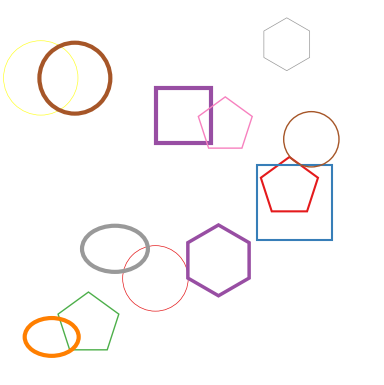[{"shape": "pentagon", "thickness": 1.5, "radius": 0.39, "center": [0.752, 0.514]}, {"shape": "circle", "thickness": 0.5, "radius": 0.43, "center": [0.404, 0.277]}, {"shape": "square", "thickness": 1.5, "radius": 0.49, "center": [0.765, 0.473]}, {"shape": "pentagon", "thickness": 1, "radius": 0.41, "center": [0.23, 0.158]}, {"shape": "square", "thickness": 3, "radius": 0.35, "center": [0.477, 0.7]}, {"shape": "hexagon", "thickness": 2.5, "radius": 0.46, "center": [0.568, 0.324]}, {"shape": "oval", "thickness": 3, "radius": 0.35, "center": [0.134, 0.125]}, {"shape": "circle", "thickness": 0.5, "radius": 0.48, "center": [0.106, 0.798]}, {"shape": "circle", "thickness": 3, "radius": 0.46, "center": [0.194, 0.797]}, {"shape": "circle", "thickness": 1, "radius": 0.36, "center": [0.809, 0.638]}, {"shape": "pentagon", "thickness": 1, "radius": 0.37, "center": [0.585, 0.675]}, {"shape": "hexagon", "thickness": 0.5, "radius": 0.34, "center": [0.745, 0.885]}, {"shape": "oval", "thickness": 3, "radius": 0.43, "center": [0.299, 0.354]}]